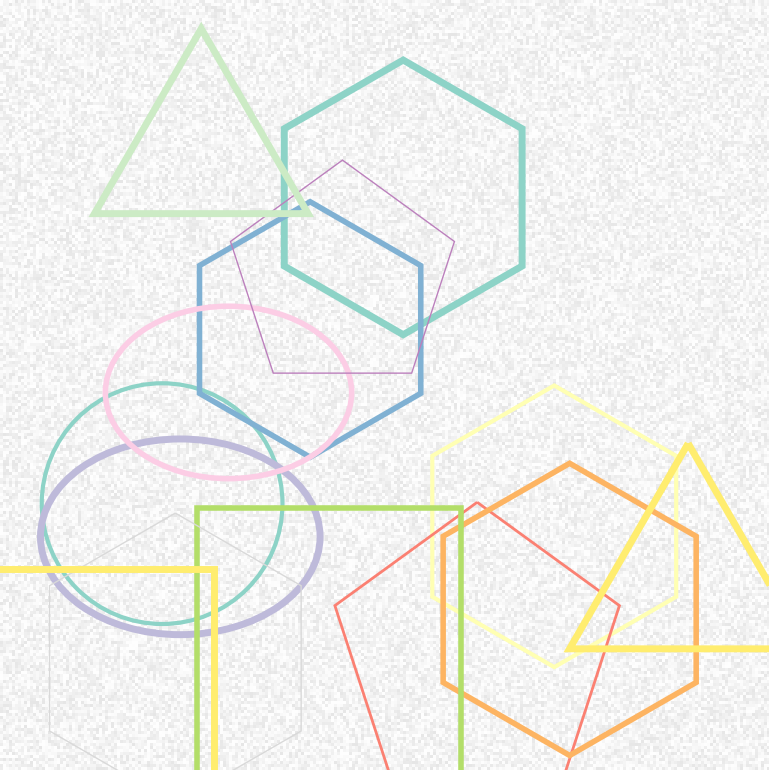[{"shape": "hexagon", "thickness": 2.5, "radius": 0.89, "center": [0.524, 0.744]}, {"shape": "circle", "thickness": 1.5, "radius": 0.78, "center": [0.211, 0.346]}, {"shape": "hexagon", "thickness": 1.5, "radius": 0.91, "center": [0.72, 0.316]}, {"shape": "oval", "thickness": 2.5, "radius": 0.91, "center": [0.234, 0.303]}, {"shape": "pentagon", "thickness": 1, "radius": 0.97, "center": [0.62, 0.153]}, {"shape": "hexagon", "thickness": 2, "radius": 0.83, "center": [0.403, 0.572]}, {"shape": "hexagon", "thickness": 2, "radius": 0.95, "center": [0.74, 0.209]}, {"shape": "square", "thickness": 2, "radius": 0.86, "center": [0.427, 0.169]}, {"shape": "oval", "thickness": 2, "radius": 0.8, "center": [0.297, 0.49]}, {"shape": "hexagon", "thickness": 0.5, "radius": 0.94, "center": [0.228, 0.145]}, {"shape": "pentagon", "thickness": 0.5, "radius": 0.76, "center": [0.445, 0.639]}, {"shape": "triangle", "thickness": 2.5, "radius": 0.8, "center": [0.261, 0.803]}, {"shape": "square", "thickness": 2.5, "radius": 0.78, "center": [0.122, 0.105]}, {"shape": "triangle", "thickness": 2.5, "radius": 0.89, "center": [0.894, 0.246]}]